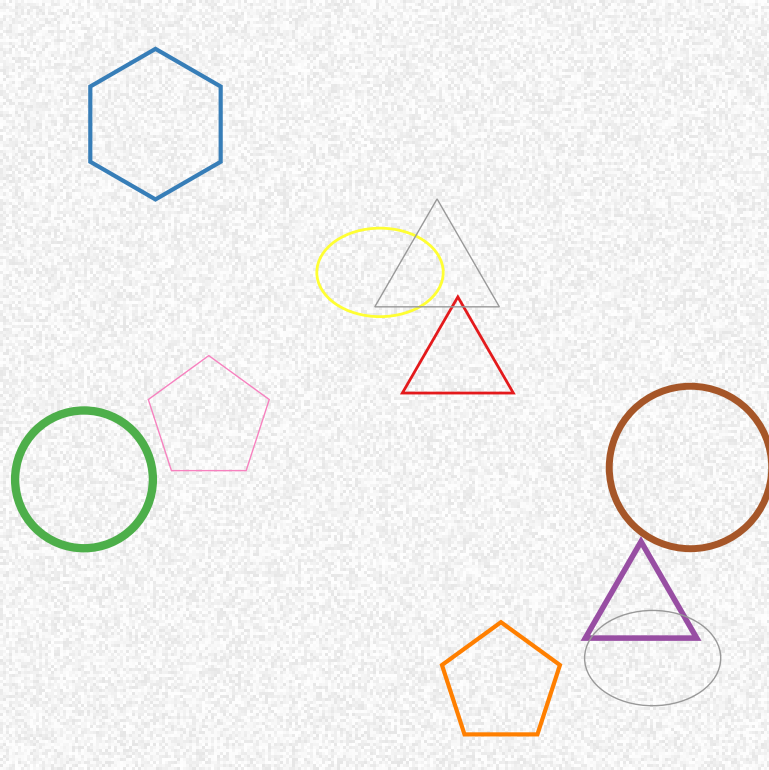[{"shape": "triangle", "thickness": 1, "radius": 0.42, "center": [0.595, 0.531]}, {"shape": "hexagon", "thickness": 1.5, "radius": 0.49, "center": [0.202, 0.839]}, {"shape": "circle", "thickness": 3, "radius": 0.45, "center": [0.109, 0.377]}, {"shape": "triangle", "thickness": 2, "radius": 0.42, "center": [0.832, 0.213]}, {"shape": "pentagon", "thickness": 1.5, "radius": 0.4, "center": [0.651, 0.111]}, {"shape": "oval", "thickness": 1, "radius": 0.41, "center": [0.494, 0.646]}, {"shape": "circle", "thickness": 2.5, "radius": 0.53, "center": [0.897, 0.393]}, {"shape": "pentagon", "thickness": 0.5, "radius": 0.41, "center": [0.271, 0.456]}, {"shape": "oval", "thickness": 0.5, "radius": 0.44, "center": [0.848, 0.145]}, {"shape": "triangle", "thickness": 0.5, "radius": 0.47, "center": [0.568, 0.648]}]